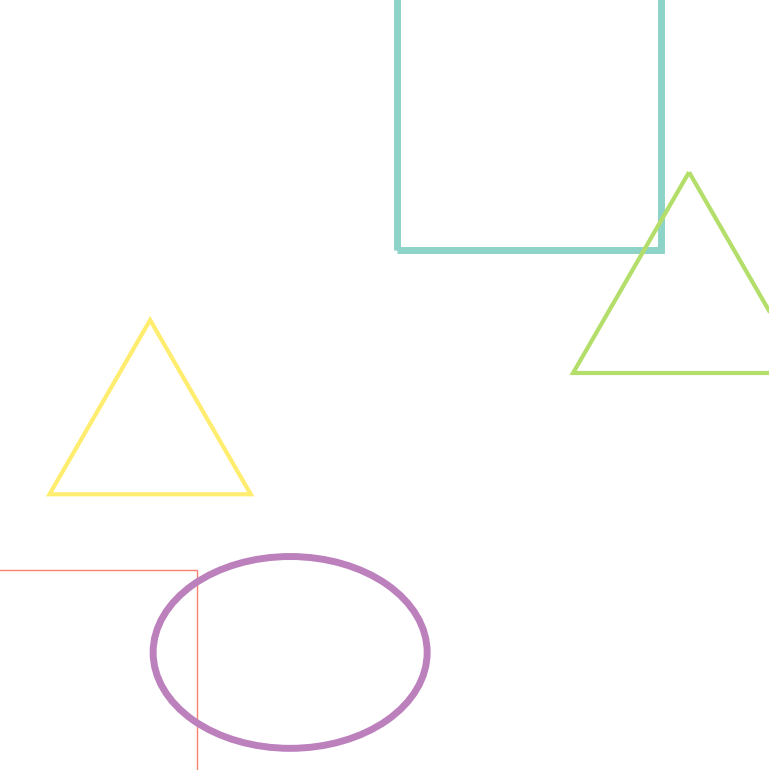[{"shape": "square", "thickness": 2.5, "radius": 0.86, "center": [0.687, 0.847]}, {"shape": "square", "thickness": 0.5, "radius": 0.78, "center": [0.1, 0.104]}, {"shape": "triangle", "thickness": 1.5, "radius": 0.87, "center": [0.895, 0.603]}, {"shape": "oval", "thickness": 2.5, "radius": 0.89, "center": [0.377, 0.153]}, {"shape": "triangle", "thickness": 1.5, "radius": 0.75, "center": [0.195, 0.434]}]